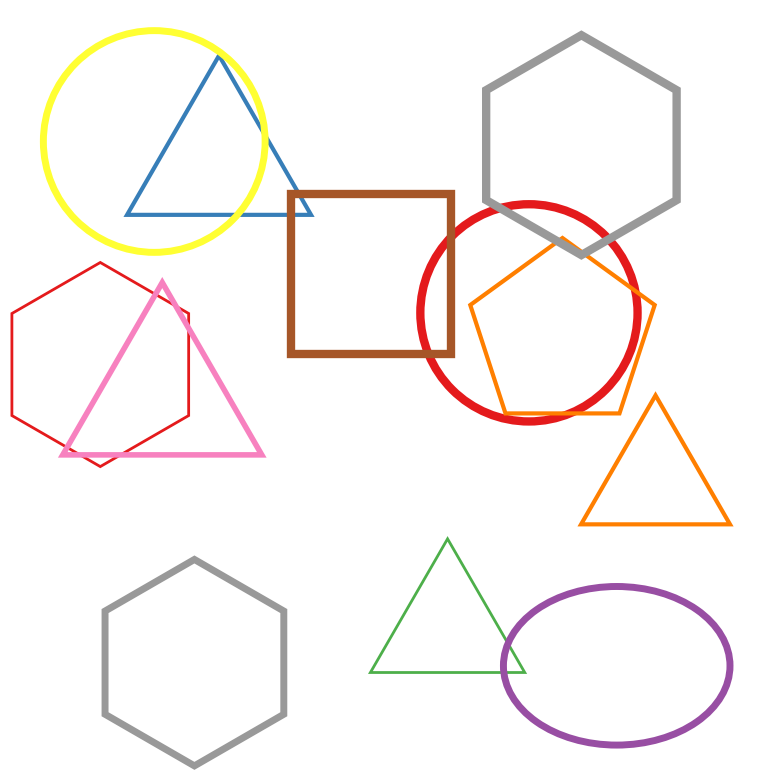[{"shape": "hexagon", "thickness": 1, "radius": 0.66, "center": [0.13, 0.527]}, {"shape": "circle", "thickness": 3, "radius": 0.71, "center": [0.687, 0.594]}, {"shape": "triangle", "thickness": 1.5, "radius": 0.69, "center": [0.284, 0.79]}, {"shape": "triangle", "thickness": 1, "radius": 0.58, "center": [0.581, 0.184]}, {"shape": "oval", "thickness": 2.5, "radius": 0.74, "center": [0.801, 0.135]}, {"shape": "triangle", "thickness": 1.5, "radius": 0.56, "center": [0.851, 0.375]}, {"shape": "pentagon", "thickness": 1.5, "radius": 0.63, "center": [0.73, 0.565]}, {"shape": "circle", "thickness": 2.5, "radius": 0.72, "center": [0.2, 0.816]}, {"shape": "square", "thickness": 3, "radius": 0.52, "center": [0.482, 0.645]}, {"shape": "triangle", "thickness": 2, "radius": 0.75, "center": [0.211, 0.484]}, {"shape": "hexagon", "thickness": 3, "radius": 0.71, "center": [0.755, 0.812]}, {"shape": "hexagon", "thickness": 2.5, "radius": 0.67, "center": [0.253, 0.139]}]